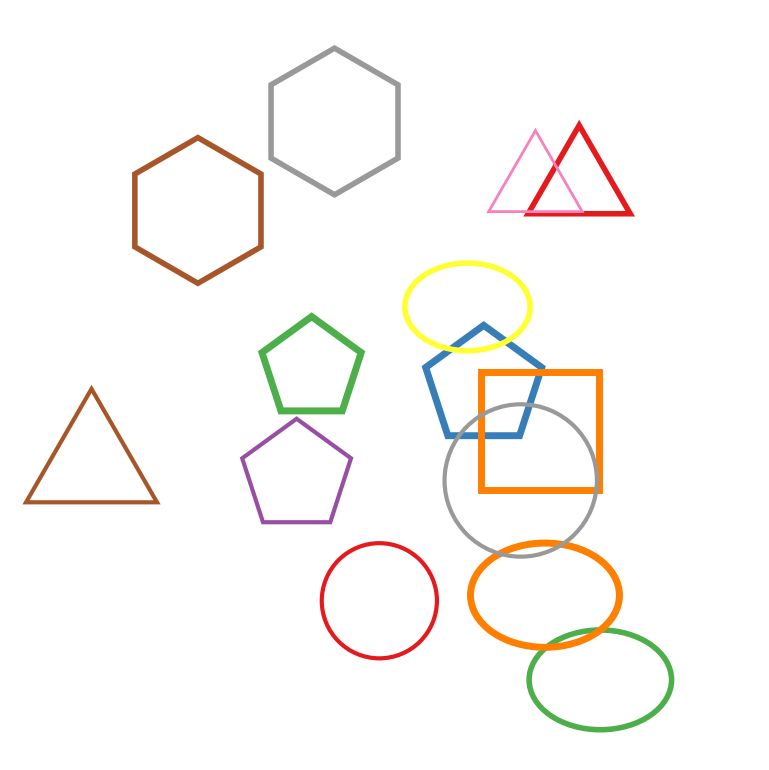[{"shape": "circle", "thickness": 1.5, "radius": 0.37, "center": [0.493, 0.22]}, {"shape": "triangle", "thickness": 2, "radius": 0.38, "center": [0.752, 0.761]}, {"shape": "pentagon", "thickness": 2.5, "radius": 0.4, "center": [0.628, 0.498]}, {"shape": "oval", "thickness": 2, "radius": 0.46, "center": [0.78, 0.117]}, {"shape": "pentagon", "thickness": 2.5, "radius": 0.34, "center": [0.405, 0.521]}, {"shape": "pentagon", "thickness": 1.5, "radius": 0.37, "center": [0.385, 0.382]}, {"shape": "oval", "thickness": 2.5, "radius": 0.48, "center": [0.708, 0.227]}, {"shape": "square", "thickness": 2.5, "radius": 0.38, "center": [0.701, 0.44]}, {"shape": "oval", "thickness": 2, "radius": 0.41, "center": [0.607, 0.601]}, {"shape": "triangle", "thickness": 1.5, "radius": 0.49, "center": [0.119, 0.397]}, {"shape": "hexagon", "thickness": 2, "radius": 0.47, "center": [0.257, 0.727]}, {"shape": "triangle", "thickness": 1, "radius": 0.35, "center": [0.695, 0.76]}, {"shape": "hexagon", "thickness": 2, "radius": 0.48, "center": [0.434, 0.842]}, {"shape": "circle", "thickness": 1.5, "radius": 0.49, "center": [0.676, 0.376]}]